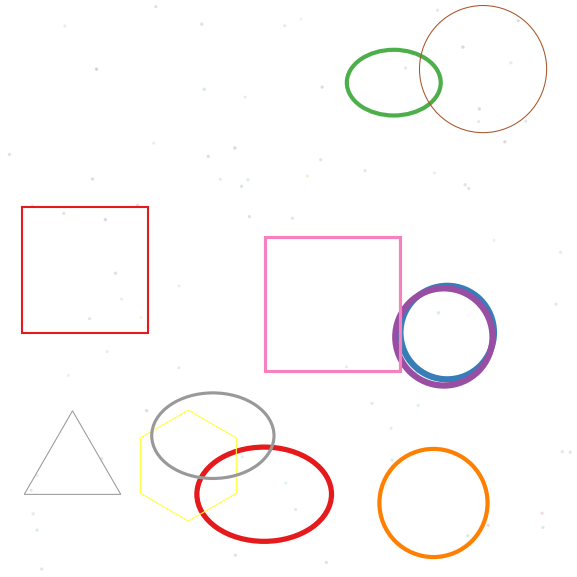[{"shape": "square", "thickness": 1, "radius": 0.54, "center": [0.147, 0.531]}, {"shape": "oval", "thickness": 2.5, "radius": 0.58, "center": [0.457, 0.143]}, {"shape": "circle", "thickness": 3, "radius": 0.4, "center": [0.774, 0.423]}, {"shape": "oval", "thickness": 2, "radius": 0.41, "center": [0.682, 0.856]}, {"shape": "circle", "thickness": 3, "radius": 0.42, "center": [0.769, 0.416]}, {"shape": "circle", "thickness": 2, "radius": 0.47, "center": [0.751, 0.128]}, {"shape": "hexagon", "thickness": 0.5, "radius": 0.48, "center": [0.326, 0.193]}, {"shape": "circle", "thickness": 0.5, "radius": 0.55, "center": [0.836, 0.879]}, {"shape": "square", "thickness": 1.5, "radius": 0.58, "center": [0.576, 0.473]}, {"shape": "triangle", "thickness": 0.5, "radius": 0.48, "center": [0.126, 0.191]}, {"shape": "oval", "thickness": 1.5, "radius": 0.53, "center": [0.369, 0.245]}]